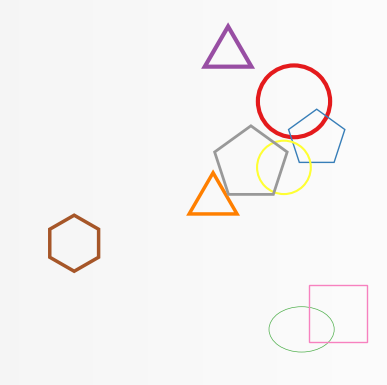[{"shape": "circle", "thickness": 3, "radius": 0.47, "center": [0.759, 0.737]}, {"shape": "pentagon", "thickness": 1, "radius": 0.38, "center": [0.817, 0.64]}, {"shape": "oval", "thickness": 0.5, "radius": 0.42, "center": [0.778, 0.144]}, {"shape": "triangle", "thickness": 3, "radius": 0.35, "center": [0.589, 0.862]}, {"shape": "triangle", "thickness": 2.5, "radius": 0.36, "center": [0.55, 0.48]}, {"shape": "circle", "thickness": 1.5, "radius": 0.35, "center": [0.733, 0.565]}, {"shape": "hexagon", "thickness": 2.5, "radius": 0.36, "center": [0.191, 0.368]}, {"shape": "square", "thickness": 1, "radius": 0.37, "center": [0.873, 0.186]}, {"shape": "pentagon", "thickness": 2, "radius": 0.49, "center": [0.648, 0.575]}]